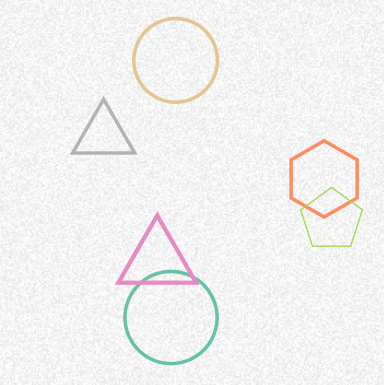[{"shape": "circle", "thickness": 2.5, "radius": 0.6, "center": [0.444, 0.175]}, {"shape": "hexagon", "thickness": 2.5, "radius": 0.5, "center": [0.842, 0.535]}, {"shape": "triangle", "thickness": 3, "radius": 0.58, "center": [0.408, 0.324]}, {"shape": "pentagon", "thickness": 1, "radius": 0.42, "center": [0.861, 0.429]}, {"shape": "circle", "thickness": 2.5, "radius": 0.54, "center": [0.456, 0.843]}, {"shape": "triangle", "thickness": 2.5, "radius": 0.47, "center": [0.269, 0.649]}]